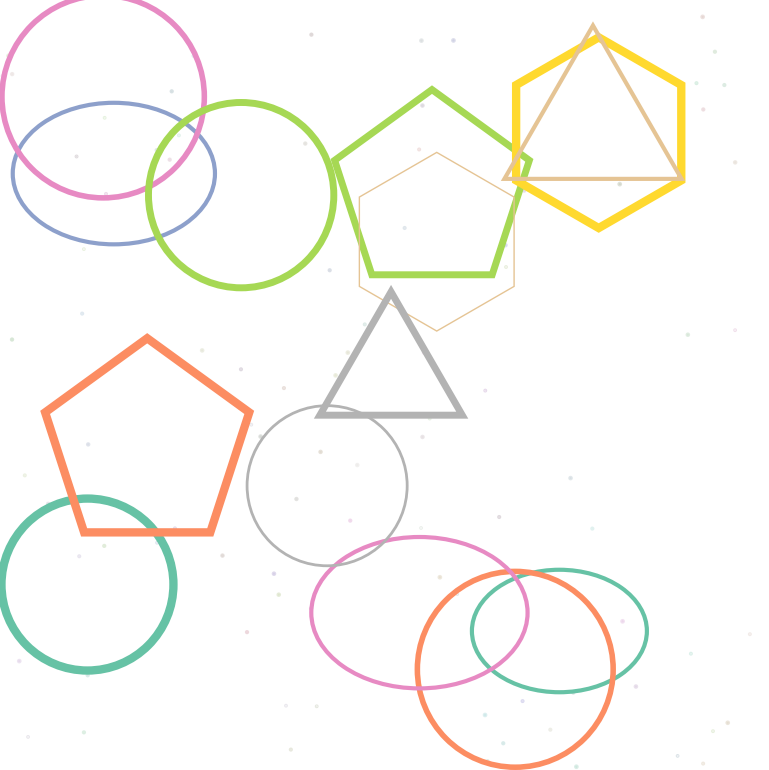[{"shape": "circle", "thickness": 3, "radius": 0.56, "center": [0.114, 0.241]}, {"shape": "oval", "thickness": 1.5, "radius": 0.57, "center": [0.726, 0.181]}, {"shape": "circle", "thickness": 2, "radius": 0.64, "center": [0.669, 0.131]}, {"shape": "pentagon", "thickness": 3, "radius": 0.7, "center": [0.191, 0.421]}, {"shape": "oval", "thickness": 1.5, "radius": 0.66, "center": [0.148, 0.775]}, {"shape": "circle", "thickness": 2, "radius": 0.66, "center": [0.134, 0.874]}, {"shape": "oval", "thickness": 1.5, "radius": 0.7, "center": [0.545, 0.204]}, {"shape": "pentagon", "thickness": 2.5, "radius": 0.66, "center": [0.561, 0.751]}, {"shape": "circle", "thickness": 2.5, "radius": 0.6, "center": [0.313, 0.747]}, {"shape": "hexagon", "thickness": 3, "radius": 0.62, "center": [0.778, 0.828]}, {"shape": "triangle", "thickness": 1.5, "radius": 0.66, "center": [0.77, 0.834]}, {"shape": "hexagon", "thickness": 0.5, "radius": 0.58, "center": [0.567, 0.686]}, {"shape": "triangle", "thickness": 2.5, "radius": 0.53, "center": [0.508, 0.514]}, {"shape": "circle", "thickness": 1, "radius": 0.52, "center": [0.425, 0.369]}]